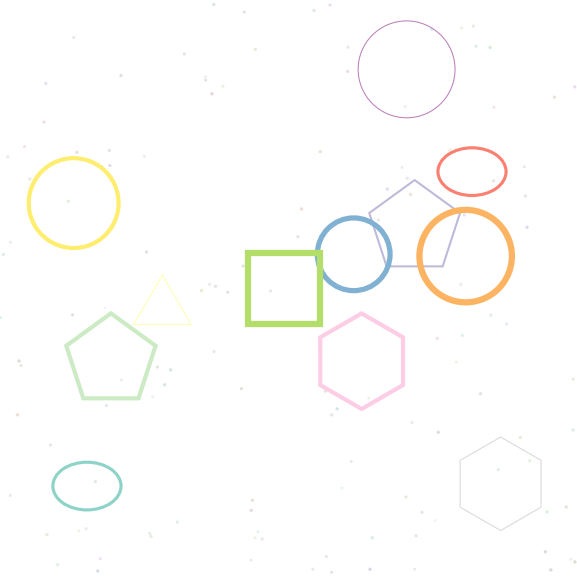[{"shape": "oval", "thickness": 1.5, "radius": 0.3, "center": [0.151, 0.157]}, {"shape": "triangle", "thickness": 0.5, "radius": 0.29, "center": [0.281, 0.466]}, {"shape": "pentagon", "thickness": 1, "radius": 0.41, "center": [0.718, 0.605]}, {"shape": "oval", "thickness": 1.5, "radius": 0.29, "center": [0.817, 0.702]}, {"shape": "circle", "thickness": 2.5, "radius": 0.31, "center": [0.612, 0.559]}, {"shape": "circle", "thickness": 3, "radius": 0.4, "center": [0.806, 0.556]}, {"shape": "square", "thickness": 3, "radius": 0.31, "center": [0.492, 0.5]}, {"shape": "hexagon", "thickness": 2, "radius": 0.41, "center": [0.626, 0.374]}, {"shape": "hexagon", "thickness": 0.5, "radius": 0.4, "center": [0.867, 0.161]}, {"shape": "circle", "thickness": 0.5, "radius": 0.42, "center": [0.704, 0.879]}, {"shape": "pentagon", "thickness": 2, "radius": 0.41, "center": [0.192, 0.375]}, {"shape": "circle", "thickness": 2, "radius": 0.39, "center": [0.128, 0.647]}]